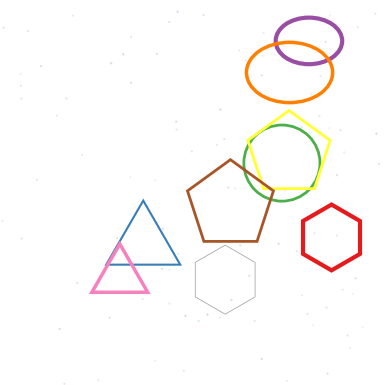[{"shape": "hexagon", "thickness": 3, "radius": 0.43, "center": [0.861, 0.383]}, {"shape": "triangle", "thickness": 1.5, "radius": 0.55, "center": [0.372, 0.368]}, {"shape": "circle", "thickness": 2, "radius": 0.49, "center": [0.732, 0.576]}, {"shape": "oval", "thickness": 3, "radius": 0.43, "center": [0.802, 0.894]}, {"shape": "oval", "thickness": 2.5, "radius": 0.56, "center": [0.752, 0.812]}, {"shape": "pentagon", "thickness": 2, "radius": 0.56, "center": [0.751, 0.601]}, {"shape": "pentagon", "thickness": 2, "radius": 0.59, "center": [0.599, 0.468]}, {"shape": "triangle", "thickness": 2.5, "radius": 0.42, "center": [0.311, 0.283]}, {"shape": "hexagon", "thickness": 0.5, "radius": 0.45, "center": [0.585, 0.274]}]